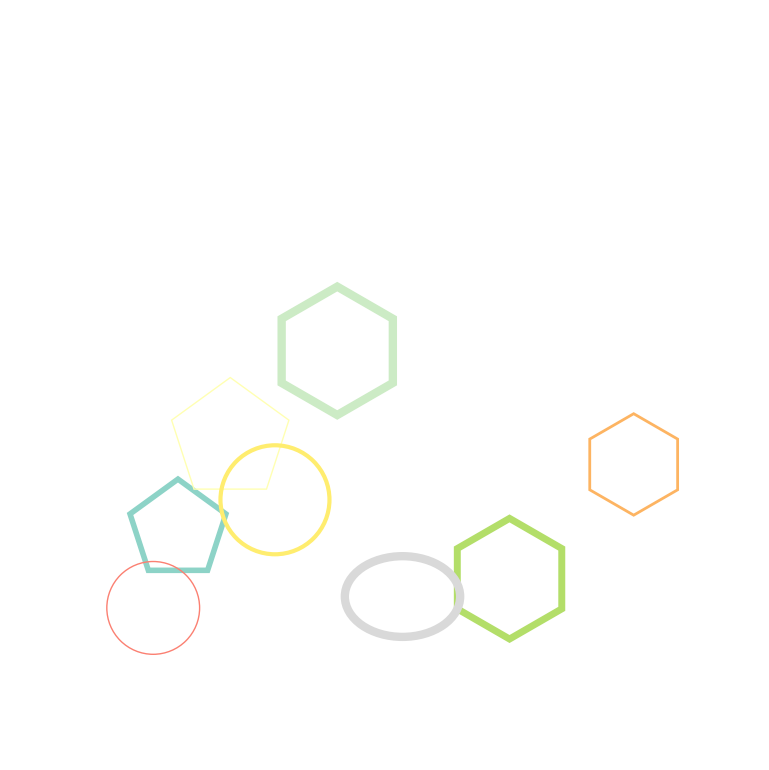[{"shape": "pentagon", "thickness": 2, "radius": 0.33, "center": [0.231, 0.312]}, {"shape": "pentagon", "thickness": 0.5, "radius": 0.4, "center": [0.299, 0.43]}, {"shape": "circle", "thickness": 0.5, "radius": 0.3, "center": [0.199, 0.211]}, {"shape": "hexagon", "thickness": 1, "radius": 0.33, "center": [0.823, 0.397]}, {"shape": "hexagon", "thickness": 2.5, "radius": 0.39, "center": [0.662, 0.248]}, {"shape": "oval", "thickness": 3, "radius": 0.37, "center": [0.523, 0.225]}, {"shape": "hexagon", "thickness": 3, "radius": 0.42, "center": [0.438, 0.544]}, {"shape": "circle", "thickness": 1.5, "radius": 0.35, "center": [0.357, 0.351]}]